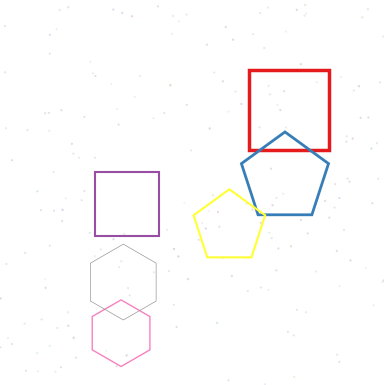[{"shape": "square", "thickness": 2.5, "radius": 0.52, "center": [0.75, 0.714]}, {"shape": "pentagon", "thickness": 2, "radius": 0.59, "center": [0.74, 0.538]}, {"shape": "square", "thickness": 1.5, "radius": 0.42, "center": [0.33, 0.47]}, {"shape": "pentagon", "thickness": 1.5, "radius": 0.49, "center": [0.596, 0.411]}, {"shape": "hexagon", "thickness": 1, "radius": 0.43, "center": [0.314, 0.135]}, {"shape": "hexagon", "thickness": 0.5, "radius": 0.49, "center": [0.32, 0.267]}]